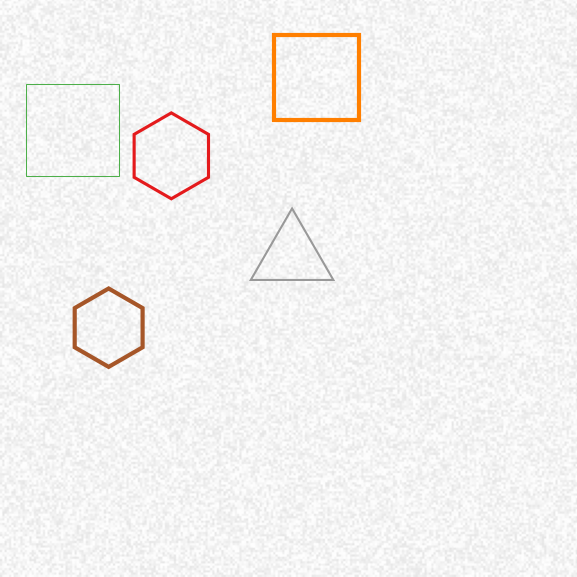[{"shape": "hexagon", "thickness": 1.5, "radius": 0.37, "center": [0.297, 0.729]}, {"shape": "square", "thickness": 0.5, "radius": 0.4, "center": [0.126, 0.774]}, {"shape": "square", "thickness": 2, "radius": 0.37, "center": [0.548, 0.865]}, {"shape": "hexagon", "thickness": 2, "radius": 0.34, "center": [0.188, 0.432]}, {"shape": "triangle", "thickness": 1, "radius": 0.41, "center": [0.506, 0.556]}]